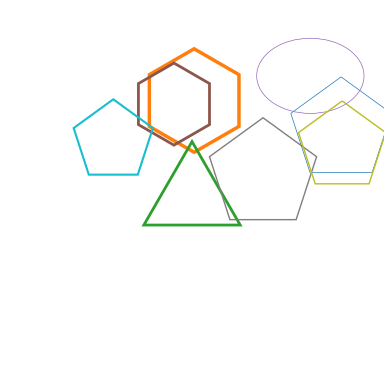[{"shape": "pentagon", "thickness": 0.5, "radius": 0.69, "center": [0.886, 0.663]}, {"shape": "hexagon", "thickness": 2.5, "radius": 0.67, "center": [0.504, 0.739]}, {"shape": "triangle", "thickness": 2, "radius": 0.72, "center": [0.499, 0.488]}, {"shape": "oval", "thickness": 0.5, "radius": 0.7, "center": [0.806, 0.803]}, {"shape": "hexagon", "thickness": 2, "radius": 0.53, "center": [0.452, 0.73]}, {"shape": "pentagon", "thickness": 1, "radius": 0.73, "center": [0.683, 0.548]}, {"shape": "pentagon", "thickness": 1, "radius": 0.59, "center": [0.889, 0.619]}, {"shape": "pentagon", "thickness": 1.5, "radius": 0.54, "center": [0.294, 0.634]}]